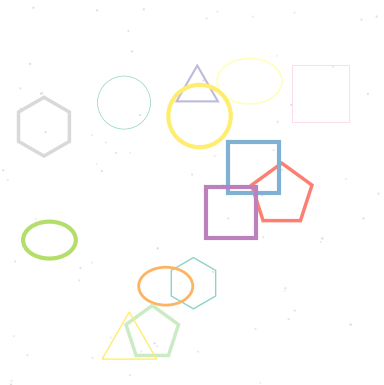[{"shape": "circle", "thickness": 0.5, "radius": 0.34, "center": [0.322, 0.734]}, {"shape": "hexagon", "thickness": 1, "radius": 0.33, "center": [0.503, 0.264]}, {"shape": "oval", "thickness": 1, "radius": 0.42, "center": [0.648, 0.789]}, {"shape": "triangle", "thickness": 1.5, "radius": 0.31, "center": [0.512, 0.768]}, {"shape": "pentagon", "thickness": 2.5, "radius": 0.41, "center": [0.732, 0.494]}, {"shape": "square", "thickness": 3, "radius": 0.33, "center": [0.658, 0.565]}, {"shape": "oval", "thickness": 2, "radius": 0.35, "center": [0.431, 0.257]}, {"shape": "oval", "thickness": 3, "radius": 0.34, "center": [0.128, 0.376]}, {"shape": "square", "thickness": 0.5, "radius": 0.37, "center": [0.833, 0.757]}, {"shape": "hexagon", "thickness": 2.5, "radius": 0.38, "center": [0.114, 0.671]}, {"shape": "square", "thickness": 3, "radius": 0.33, "center": [0.6, 0.448]}, {"shape": "pentagon", "thickness": 2.5, "radius": 0.36, "center": [0.395, 0.135]}, {"shape": "triangle", "thickness": 1, "radius": 0.41, "center": [0.336, 0.108]}, {"shape": "circle", "thickness": 3, "radius": 0.41, "center": [0.518, 0.699]}]